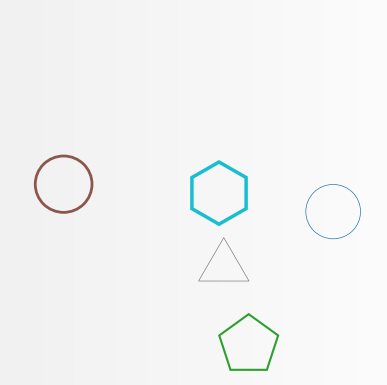[{"shape": "circle", "thickness": 0.5, "radius": 0.35, "center": [0.86, 0.45]}, {"shape": "pentagon", "thickness": 1.5, "radius": 0.4, "center": [0.642, 0.104]}, {"shape": "circle", "thickness": 2, "radius": 0.37, "center": [0.164, 0.522]}, {"shape": "triangle", "thickness": 0.5, "radius": 0.38, "center": [0.578, 0.308]}, {"shape": "hexagon", "thickness": 2.5, "radius": 0.4, "center": [0.565, 0.498]}]